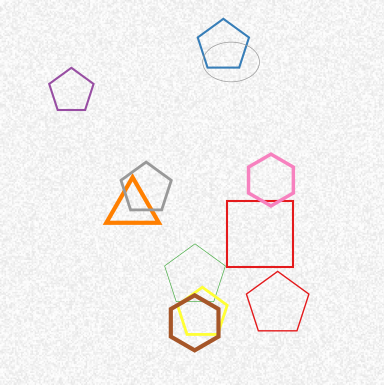[{"shape": "square", "thickness": 1.5, "radius": 0.43, "center": [0.676, 0.392]}, {"shape": "pentagon", "thickness": 1, "radius": 0.43, "center": [0.721, 0.21]}, {"shape": "pentagon", "thickness": 1.5, "radius": 0.35, "center": [0.58, 0.881]}, {"shape": "pentagon", "thickness": 0.5, "radius": 0.42, "center": [0.506, 0.284]}, {"shape": "pentagon", "thickness": 1.5, "radius": 0.3, "center": [0.185, 0.763]}, {"shape": "triangle", "thickness": 3, "radius": 0.39, "center": [0.344, 0.461]}, {"shape": "pentagon", "thickness": 2, "radius": 0.34, "center": [0.526, 0.186]}, {"shape": "hexagon", "thickness": 3, "radius": 0.36, "center": [0.506, 0.162]}, {"shape": "hexagon", "thickness": 2.5, "radius": 0.34, "center": [0.704, 0.532]}, {"shape": "oval", "thickness": 0.5, "radius": 0.37, "center": [0.6, 0.839]}, {"shape": "pentagon", "thickness": 2, "radius": 0.34, "center": [0.38, 0.51]}]